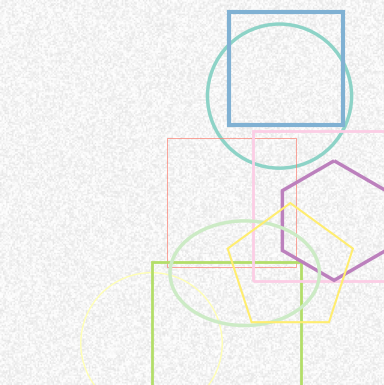[{"shape": "circle", "thickness": 2.5, "radius": 0.94, "center": [0.726, 0.75]}, {"shape": "circle", "thickness": 1, "radius": 0.92, "center": [0.393, 0.108]}, {"shape": "square", "thickness": 0.5, "radius": 0.84, "center": [0.601, 0.474]}, {"shape": "square", "thickness": 3, "radius": 0.73, "center": [0.743, 0.823]}, {"shape": "square", "thickness": 2, "radius": 0.97, "center": [0.588, 0.125]}, {"shape": "square", "thickness": 2, "radius": 0.98, "center": [0.853, 0.465]}, {"shape": "hexagon", "thickness": 2.5, "radius": 0.78, "center": [0.868, 0.427]}, {"shape": "oval", "thickness": 2.5, "radius": 0.97, "center": [0.636, 0.29]}, {"shape": "pentagon", "thickness": 1.5, "radius": 0.86, "center": [0.754, 0.301]}]